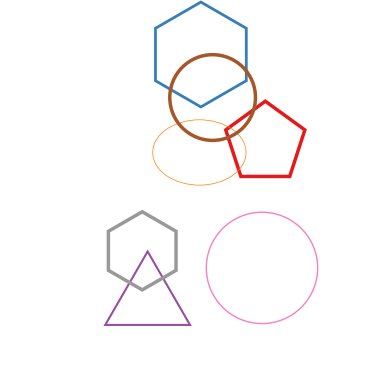[{"shape": "pentagon", "thickness": 2.5, "radius": 0.54, "center": [0.689, 0.629]}, {"shape": "hexagon", "thickness": 2, "radius": 0.68, "center": [0.522, 0.858]}, {"shape": "triangle", "thickness": 1.5, "radius": 0.64, "center": [0.383, 0.22]}, {"shape": "oval", "thickness": 0.5, "radius": 0.61, "center": [0.518, 0.604]}, {"shape": "circle", "thickness": 2.5, "radius": 0.56, "center": [0.552, 0.747]}, {"shape": "circle", "thickness": 1, "radius": 0.72, "center": [0.68, 0.304]}, {"shape": "hexagon", "thickness": 2.5, "radius": 0.51, "center": [0.369, 0.349]}]